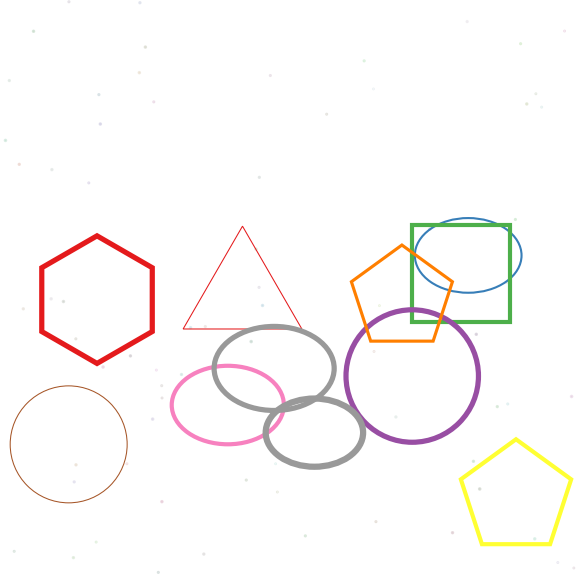[{"shape": "hexagon", "thickness": 2.5, "radius": 0.55, "center": [0.168, 0.48]}, {"shape": "triangle", "thickness": 0.5, "radius": 0.59, "center": [0.42, 0.489]}, {"shape": "oval", "thickness": 1, "radius": 0.46, "center": [0.811, 0.557]}, {"shape": "square", "thickness": 2, "radius": 0.42, "center": [0.798, 0.526]}, {"shape": "circle", "thickness": 2.5, "radius": 0.57, "center": [0.714, 0.348]}, {"shape": "pentagon", "thickness": 1.5, "radius": 0.46, "center": [0.696, 0.483]}, {"shape": "pentagon", "thickness": 2, "radius": 0.5, "center": [0.894, 0.138]}, {"shape": "circle", "thickness": 0.5, "radius": 0.51, "center": [0.119, 0.23]}, {"shape": "oval", "thickness": 2, "radius": 0.49, "center": [0.394, 0.298]}, {"shape": "oval", "thickness": 3, "radius": 0.42, "center": [0.544, 0.25]}, {"shape": "oval", "thickness": 2.5, "radius": 0.52, "center": [0.475, 0.361]}]